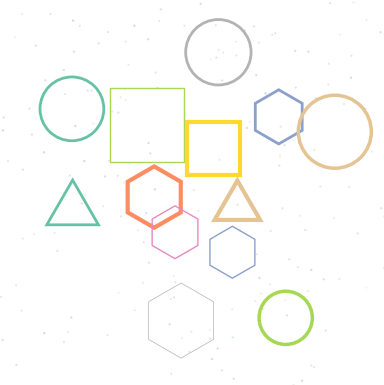[{"shape": "circle", "thickness": 2, "radius": 0.41, "center": [0.187, 0.717]}, {"shape": "triangle", "thickness": 2, "radius": 0.39, "center": [0.189, 0.455]}, {"shape": "hexagon", "thickness": 3, "radius": 0.4, "center": [0.401, 0.488]}, {"shape": "hexagon", "thickness": 2, "radius": 0.35, "center": [0.724, 0.696]}, {"shape": "hexagon", "thickness": 1, "radius": 0.34, "center": [0.604, 0.345]}, {"shape": "hexagon", "thickness": 1, "radius": 0.34, "center": [0.455, 0.397]}, {"shape": "square", "thickness": 1, "radius": 0.48, "center": [0.382, 0.675]}, {"shape": "circle", "thickness": 2.5, "radius": 0.35, "center": [0.742, 0.174]}, {"shape": "square", "thickness": 3, "radius": 0.35, "center": [0.554, 0.615]}, {"shape": "circle", "thickness": 2.5, "radius": 0.47, "center": [0.87, 0.658]}, {"shape": "triangle", "thickness": 3, "radius": 0.34, "center": [0.617, 0.463]}, {"shape": "hexagon", "thickness": 0.5, "radius": 0.49, "center": [0.47, 0.167]}, {"shape": "circle", "thickness": 2, "radius": 0.42, "center": [0.567, 0.864]}]